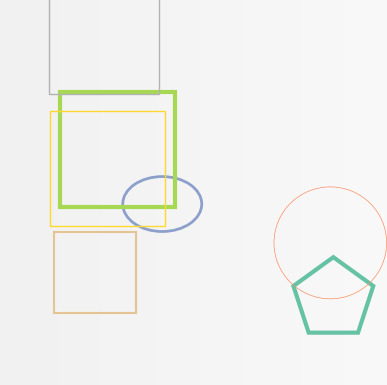[{"shape": "pentagon", "thickness": 3, "radius": 0.54, "center": [0.86, 0.224]}, {"shape": "circle", "thickness": 0.5, "radius": 0.73, "center": [0.852, 0.369]}, {"shape": "oval", "thickness": 2, "radius": 0.51, "center": [0.419, 0.47]}, {"shape": "square", "thickness": 3, "radius": 0.74, "center": [0.302, 0.612]}, {"shape": "square", "thickness": 1, "radius": 0.74, "center": [0.277, 0.562]}, {"shape": "square", "thickness": 1.5, "radius": 0.53, "center": [0.245, 0.292]}, {"shape": "square", "thickness": 1, "radius": 0.71, "center": [0.268, 0.898]}]